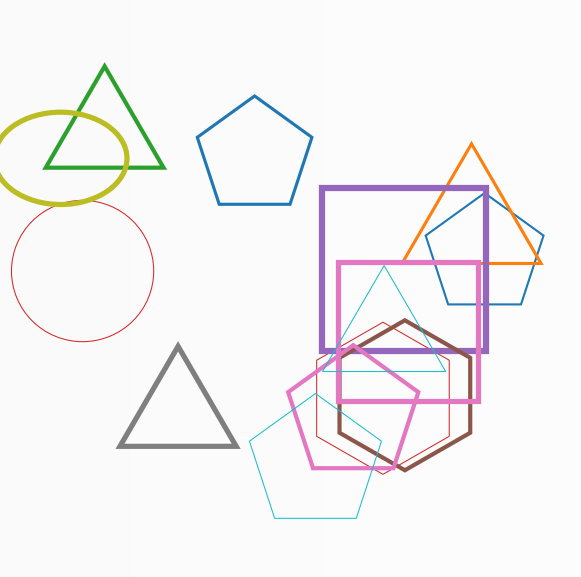[{"shape": "pentagon", "thickness": 1, "radius": 0.53, "center": [0.834, 0.558]}, {"shape": "pentagon", "thickness": 1.5, "radius": 0.52, "center": [0.438, 0.729]}, {"shape": "triangle", "thickness": 1.5, "radius": 0.69, "center": [0.811, 0.612]}, {"shape": "triangle", "thickness": 2, "radius": 0.59, "center": [0.18, 0.767]}, {"shape": "circle", "thickness": 0.5, "radius": 0.61, "center": [0.142, 0.53]}, {"shape": "hexagon", "thickness": 0.5, "radius": 0.66, "center": [0.659, 0.309]}, {"shape": "square", "thickness": 3, "radius": 0.71, "center": [0.694, 0.532]}, {"shape": "hexagon", "thickness": 2, "radius": 0.65, "center": [0.697, 0.315]}, {"shape": "pentagon", "thickness": 2, "radius": 0.59, "center": [0.608, 0.284]}, {"shape": "square", "thickness": 2.5, "radius": 0.6, "center": [0.702, 0.425]}, {"shape": "triangle", "thickness": 2.5, "radius": 0.58, "center": [0.306, 0.284]}, {"shape": "oval", "thickness": 2.5, "radius": 0.57, "center": [0.104, 0.725]}, {"shape": "triangle", "thickness": 0.5, "radius": 0.61, "center": [0.661, 0.417]}, {"shape": "pentagon", "thickness": 0.5, "radius": 0.6, "center": [0.543, 0.198]}]